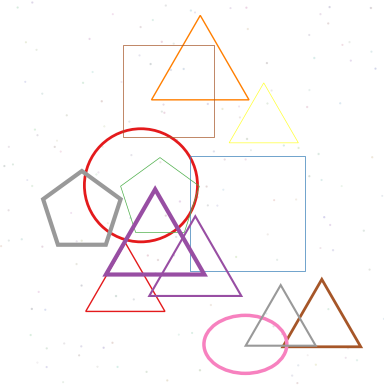[{"shape": "triangle", "thickness": 1, "radius": 0.59, "center": [0.326, 0.251]}, {"shape": "circle", "thickness": 2, "radius": 0.73, "center": [0.366, 0.519]}, {"shape": "square", "thickness": 0.5, "radius": 0.75, "center": [0.643, 0.445]}, {"shape": "pentagon", "thickness": 0.5, "radius": 0.54, "center": [0.416, 0.483]}, {"shape": "triangle", "thickness": 1.5, "radius": 0.69, "center": [0.507, 0.3]}, {"shape": "triangle", "thickness": 3, "radius": 0.74, "center": [0.403, 0.361]}, {"shape": "triangle", "thickness": 1, "radius": 0.73, "center": [0.52, 0.814]}, {"shape": "triangle", "thickness": 0.5, "radius": 0.52, "center": [0.685, 0.681]}, {"shape": "square", "thickness": 0.5, "radius": 0.59, "center": [0.437, 0.764]}, {"shape": "triangle", "thickness": 2, "radius": 0.58, "center": [0.836, 0.158]}, {"shape": "oval", "thickness": 2.5, "radius": 0.54, "center": [0.637, 0.106]}, {"shape": "triangle", "thickness": 1.5, "radius": 0.52, "center": [0.729, 0.155]}, {"shape": "pentagon", "thickness": 3, "radius": 0.53, "center": [0.213, 0.45]}]